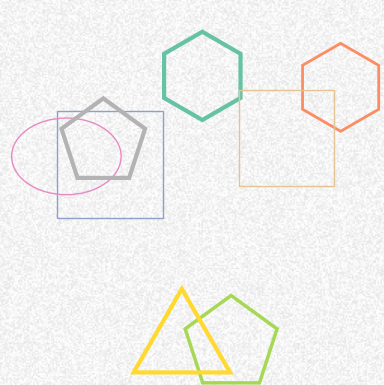[{"shape": "hexagon", "thickness": 3, "radius": 0.57, "center": [0.525, 0.803]}, {"shape": "hexagon", "thickness": 2, "radius": 0.57, "center": [0.885, 0.773]}, {"shape": "square", "thickness": 1, "radius": 0.69, "center": [0.286, 0.572]}, {"shape": "oval", "thickness": 1, "radius": 0.71, "center": [0.172, 0.594]}, {"shape": "pentagon", "thickness": 2.5, "radius": 0.63, "center": [0.6, 0.107]}, {"shape": "triangle", "thickness": 3, "radius": 0.72, "center": [0.472, 0.105]}, {"shape": "square", "thickness": 1, "radius": 0.62, "center": [0.744, 0.641]}, {"shape": "pentagon", "thickness": 3, "radius": 0.57, "center": [0.268, 0.63]}]